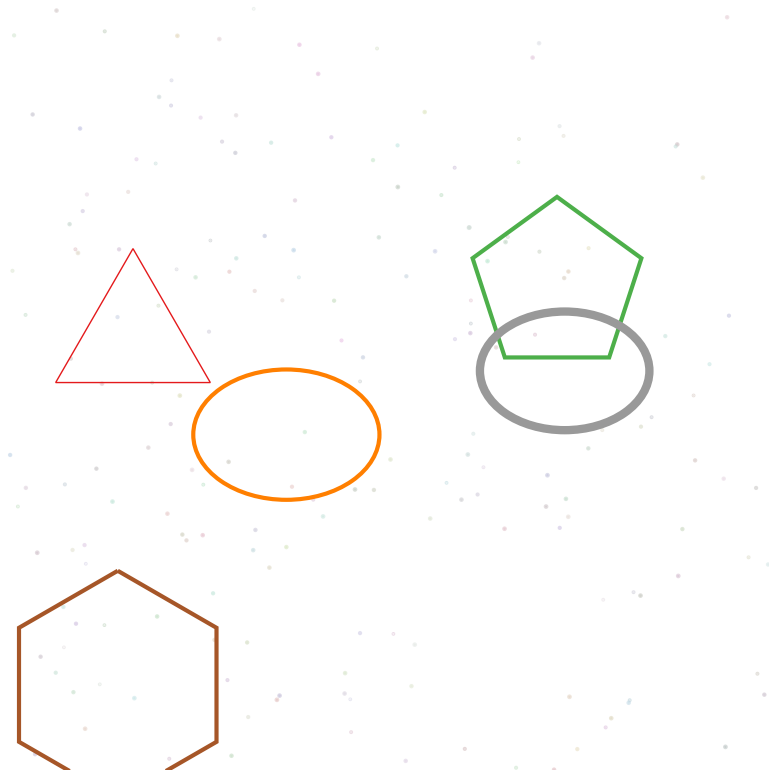[{"shape": "triangle", "thickness": 0.5, "radius": 0.58, "center": [0.173, 0.561]}, {"shape": "pentagon", "thickness": 1.5, "radius": 0.58, "center": [0.723, 0.629]}, {"shape": "oval", "thickness": 1.5, "radius": 0.6, "center": [0.372, 0.436]}, {"shape": "hexagon", "thickness": 1.5, "radius": 0.74, "center": [0.153, 0.111]}, {"shape": "oval", "thickness": 3, "radius": 0.55, "center": [0.733, 0.518]}]